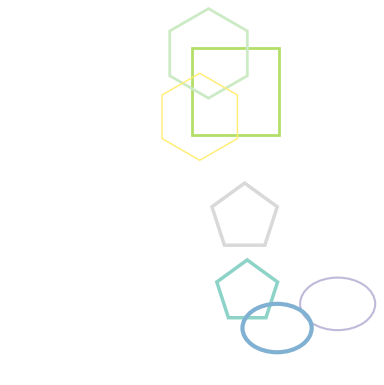[{"shape": "pentagon", "thickness": 2.5, "radius": 0.41, "center": [0.642, 0.242]}, {"shape": "oval", "thickness": 1.5, "radius": 0.49, "center": [0.877, 0.211]}, {"shape": "oval", "thickness": 3, "radius": 0.45, "center": [0.72, 0.148]}, {"shape": "square", "thickness": 2, "radius": 0.56, "center": [0.611, 0.763]}, {"shape": "pentagon", "thickness": 2.5, "radius": 0.45, "center": [0.635, 0.435]}, {"shape": "hexagon", "thickness": 2, "radius": 0.58, "center": [0.542, 0.861]}, {"shape": "hexagon", "thickness": 1, "radius": 0.57, "center": [0.519, 0.697]}]